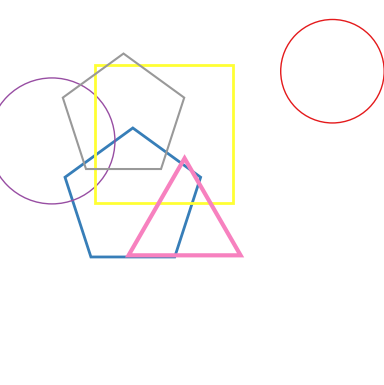[{"shape": "circle", "thickness": 1, "radius": 0.67, "center": [0.863, 0.815]}, {"shape": "pentagon", "thickness": 2, "radius": 0.93, "center": [0.345, 0.482]}, {"shape": "circle", "thickness": 1, "radius": 0.82, "center": [0.135, 0.634]}, {"shape": "square", "thickness": 2, "radius": 0.9, "center": [0.426, 0.651]}, {"shape": "triangle", "thickness": 3, "radius": 0.84, "center": [0.479, 0.421]}, {"shape": "pentagon", "thickness": 1.5, "radius": 0.83, "center": [0.321, 0.695]}]